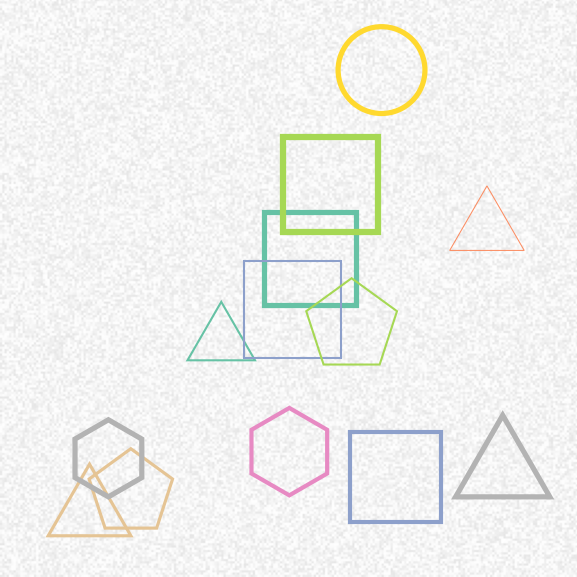[{"shape": "triangle", "thickness": 1, "radius": 0.34, "center": [0.383, 0.409]}, {"shape": "square", "thickness": 2.5, "radius": 0.4, "center": [0.537, 0.551]}, {"shape": "triangle", "thickness": 0.5, "radius": 0.37, "center": [0.843, 0.603]}, {"shape": "square", "thickness": 2, "radius": 0.39, "center": [0.685, 0.173]}, {"shape": "square", "thickness": 1, "radius": 0.42, "center": [0.507, 0.463]}, {"shape": "hexagon", "thickness": 2, "radius": 0.38, "center": [0.501, 0.217]}, {"shape": "square", "thickness": 3, "radius": 0.41, "center": [0.572, 0.679]}, {"shape": "pentagon", "thickness": 1, "radius": 0.41, "center": [0.609, 0.435]}, {"shape": "circle", "thickness": 2.5, "radius": 0.38, "center": [0.661, 0.878]}, {"shape": "triangle", "thickness": 1.5, "radius": 0.41, "center": [0.155, 0.113]}, {"shape": "pentagon", "thickness": 1.5, "radius": 0.38, "center": [0.227, 0.146]}, {"shape": "hexagon", "thickness": 2.5, "radius": 0.33, "center": [0.188, 0.206]}, {"shape": "triangle", "thickness": 2.5, "radius": 0.47, "center": [0.871, 0.186]}]